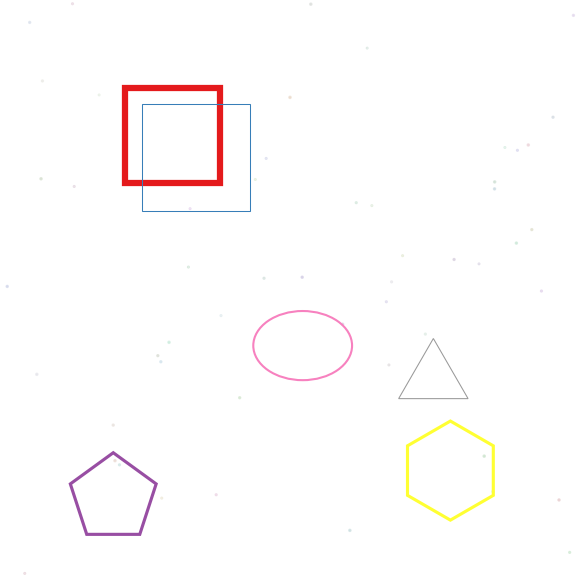[{"shape": "square", "thickness": 3, "radius": 0.41, "center": [0.299, 0.764]}, {"shape": "square", "thickness": 0.5, "radius": 0.47, "center": [0.34, 0.726]}, {"shape": "pentagon", "thickness": 1.5, "radius": 0.39, "center": [0.196, 0.137]}, {"shape": "hexagon", "thickness": 1.5, "radius": 0.43, "center": [0.78, 0.184]}, {"shape": "oval", "thickness": 1, "radius": 0.43, "center": [0.524, 0.401]}, {"shape": "triangle", "thickness": 0.5, "radius": 0.35, "center": [0.75, 0.344]}]